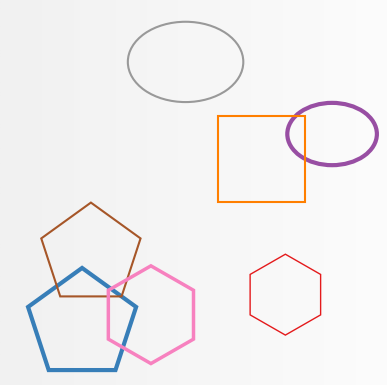[{"shape": "hexagon", "thickness": 1, "radius": 0.53, "center": [0.736, 0.235]}, {"shape": "pentagon", "thickness": 3, "radius": 0.73, "center": [0.212, 0.157]}, {"shape": "oval", "thickness": 3, "radius": 0.58, "center": [0.857, 0.652]}, {"shape": "square", "thickness": 1.5, "radius": 0.56, "center": [0.675, 0.587]}, {"shape": "pentagon", "thickness": 1.5, "radius": 0.67, "center": [0.235, 0.339]}, {"shape": "hexagon", "thickness": 2.5, "radius": 0.63, "center": [0.389, 0.183]}, {"shape": "oval", "thickness": 1.5, "radius": 0.75, "center": [0.479, 0.839]}]